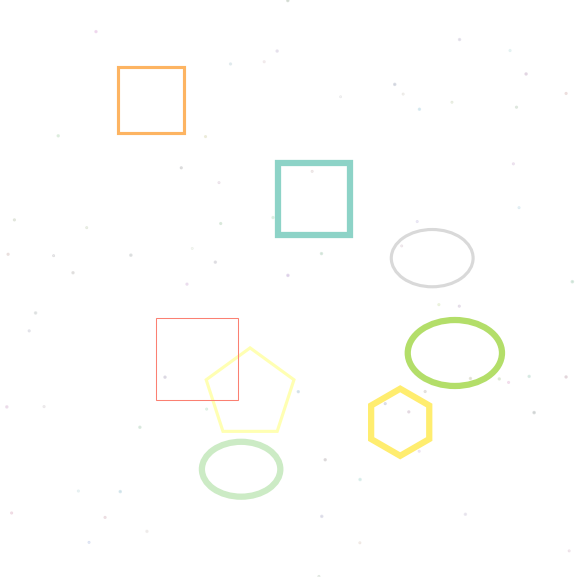[{"shape": "square", "thickness": 3, "radius": 0.31, "center": [0.543, 0.654]}, {"shape": "pentagon", "thickness": 1.5, "radius": 0.4, "center": [0.433, 0.317]}, {"shape": "square", "thickness": 0.5, "radius": 0.36, "center": [0.342, 0.378]}, {"shape": "square", "thickness": 1.5, "radius": 0.29, "center": [0.261, 0.826]}, {"shape": "oval", "thickness": 3, "radius": 0.41, "center": [0.788, 0.388]}, {"shape": "oval", "thickness": 1.5, "radius": 0.35, "center": [0.748, 0.552]}, {"shape": "oval", "thickness": 3, "radius": 0.34, "center": [0.418, 0.187]}, {"shape": "hexagon", "thickness": 3, "radius": 0.29, "center": [0.693, 0.268]}]